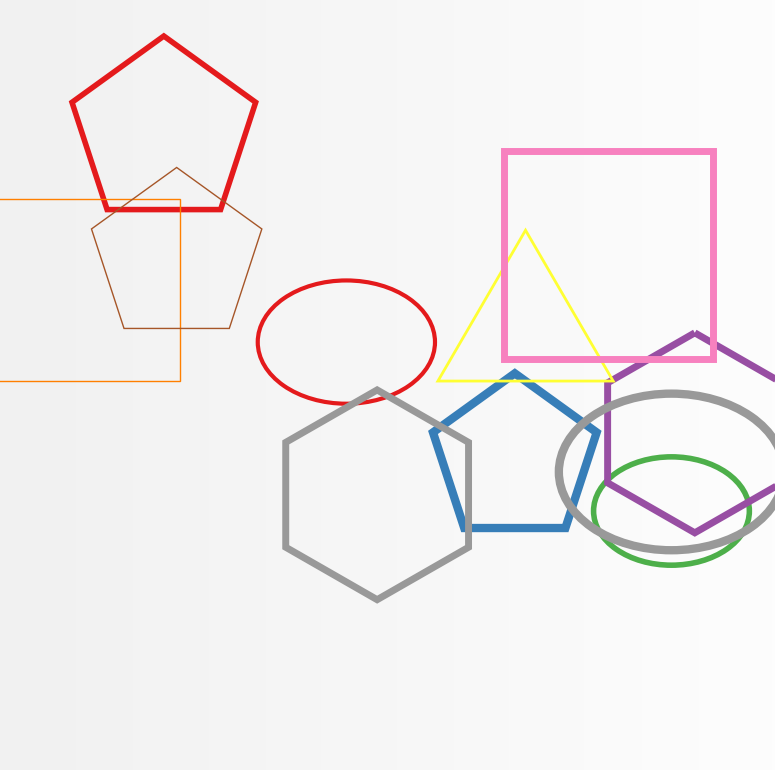[{"shape": "oval", "thickness": 1.5, "radius": 0.57, "center": [0.447, 0.556]}, {"shape": "pentagon", "thickness": 2, "radius": 0.62, "center": [0.211, 0.829]}, {"shape": "pentagon", "thickness": 3, "radius": 0.56, "center": [0.664, 0.404]}, {"shape": "oval", "thickness": 2, "radius": 0.5, "center": [0.866, 0.336]}, {"shape": "hexagon", "thickness": 2.5, "radius": 0.65, "center": [0.897, 0.438]}, {"shape": "square", "thickness": 0.5, "radius": 0.59, "center": [0.114, 0.623]}, {"shape": "triangle", "thickness": 1, "radius": 0.65, "center": [0.678, 0.57]}, {"shape": "pentagon", "thickness": 0.5, "radius": 0.58, "center": [0.228, 0.667]}, {"shape": "square", "thickness": 2.5, "radius": 0.68, "center": [0.785, 0.669]}, {"shape": "oval", "thickness": 3, "radius": 0.73, "center": [0.866, 0.387]}, {"shape": "hexagon", "thickness": 2.5, "radius": 0.68, "center": [0.487, 0.357]}]